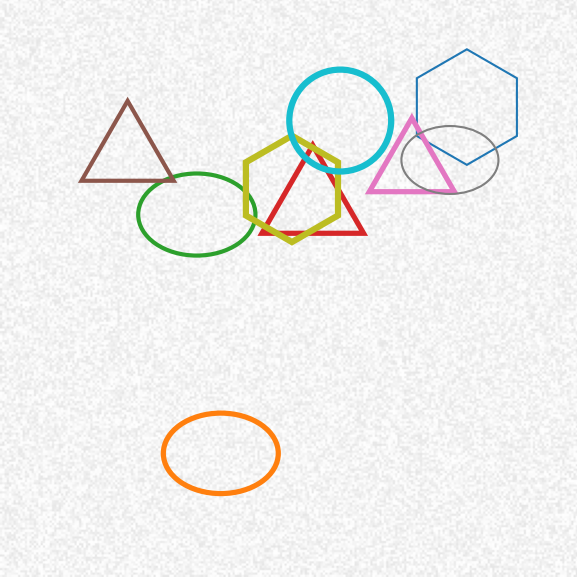[{"shape": "hexagon", "thickness": 1, "radius": 0.5, "center": [0.808, 0.814]}, {"shape": "oval", "thickness": 2.5, "radius": 0.5, "center": [0.382, 0.214]}, {"shape": "oval", "thickness": 2, "radius": 0.51, "center": [0.341, 0.628]}, {"shape": "triangle", "thickness": 2.5, "radius": 0.51, "center": [0.542, 0.646]}, {"shape": "triangle", "thickness": 2, "radius": 0.46, "center": [0.221, 0.732]}, {"shape": "triangle", "thickness": 2.5, "radius": 0.42, "center": [0.713, 0.71]}, {"shape": "oval", "thickness": 1, "radius": 0.42, "center": [0.779, 0.722]}, {"shape": "hexagon", "thickness": 3, "radius": 0.46, "center": [0.506, 0.672]}, {"shape": "circle", "thickness": 3, "radius": 0.44, "center": [0.589, 0.79]}]